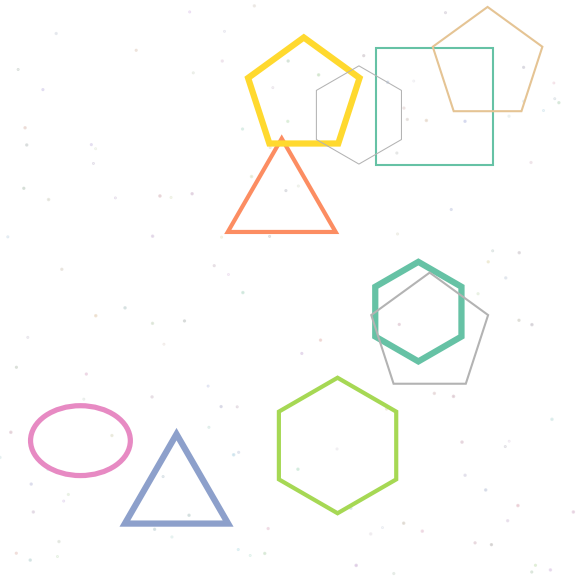[{"shape": "hexagon", "thickness": 3, "radius": 0.43, "center": [0.724, 0.459]}, {"shape": "square", "thickness": 1, "radius": 0.51, "center": [0.753, 0.815]}, {"shape": "triangle", "thickness": 2, "radius": 0.54, "center": [0.488, 0.651]}, {"shape": "triangle", "thickness": 3, "radius": 0.52, "center": [0.306, 0.144]}, {"shape": "oval", "thickness": 2.5, "radius": 0.43, "center": [0.139, 0.236]}, {"shape": "hexagon", "thickness": 2, "radius": 0.59, "center": [0.585, 0.228]}, {"shape": "pentagon", "thickness": 3, "radius": 0.51, "center": [0.526, 0.833]}, {"shape": "pentagon", "thickness": 1, "radius": 0.5, "center": [0.844, 0.887]}, {"shape": "pentagon", "thickness": 1, "radius": 0.53, "center": [0.744, 0.421]}, {"shape": "hexagon", "thickness": 0.5, "radius": 0.43, "center": [0.622, 0.8]}]